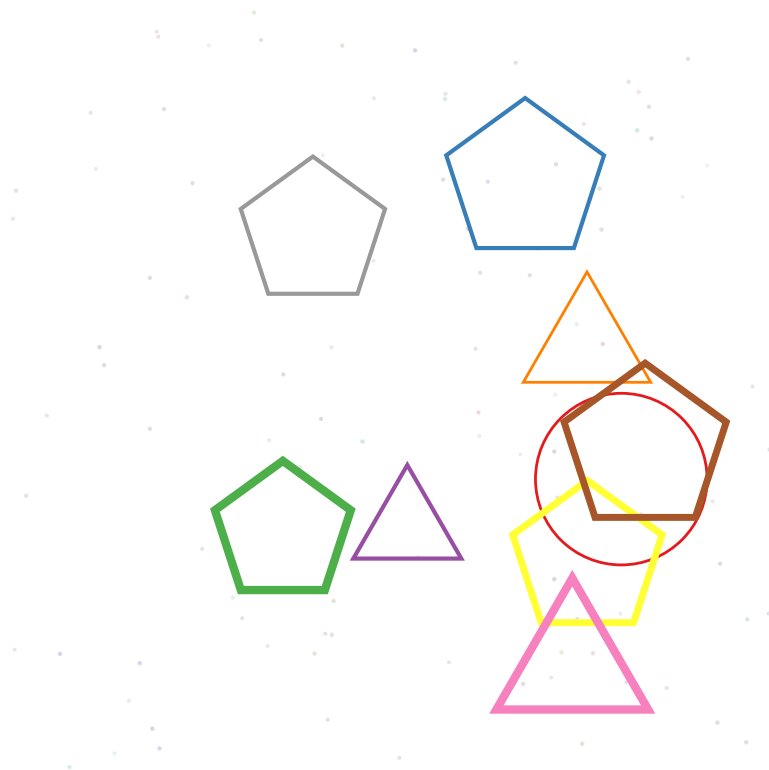[{"shape": "circle", "thickness": 1, "radius": 0.56, "center": [0.807, 0.378]}, {"shape": "pentagon", "thickness": 1.5, "radius": 0.54, "center": [0.682, 0.765]}, {"shape": "pentagon", "thickness": 3, "radius": 0.46, "center": [0.367, 0.309]}, {"shape": "triangle", "thickness": 1.5, "radius": 0.4, "center": [0.529, 0.315]}, {"shape": "triangle", "thickness": 1, "radius": 0.48, "center": [0.762, 0.551]}, {"shape": "pentagon", "thickness": 2.5, "radius": 0.51, "center": [0.763, 0.274]}, {"shape": "pentagon", "thickness": 2.5, "radius": 0.55, "center": [0.838, 0.418]}, {"shape": "triangle", "thickness": 3, "radius": 0.57, "center": [0.743, 0.135]}, {"shape": "pentagon", "thickness": 1.5, "radius": 0.49, "center": [0.406, 0.698]}]